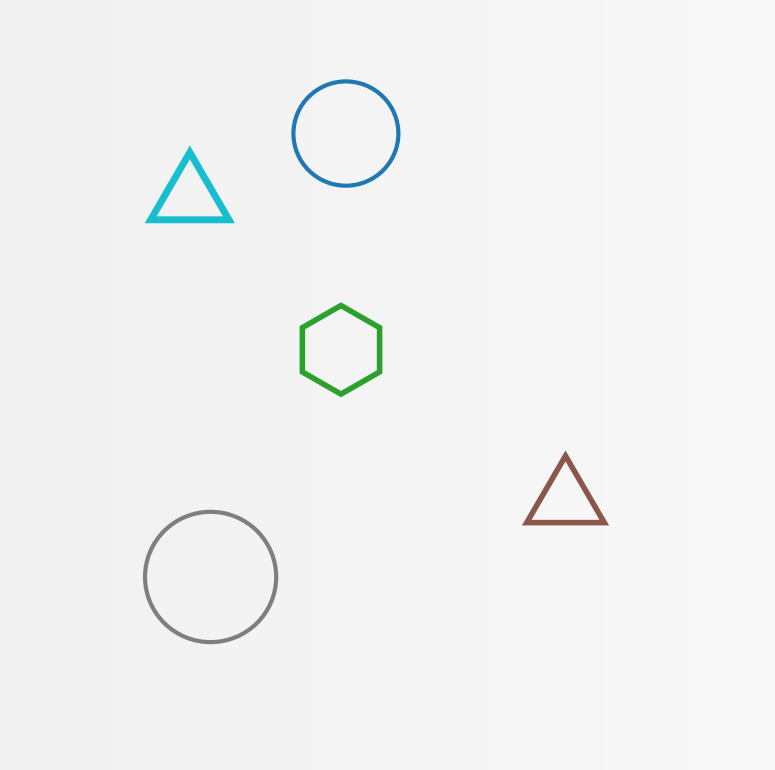[{"shape": "circle", "thickness": 1.5, "radius": 0.34, "center": [0.446, 0.827]}, {"shape": "hexagon", "thickness": 2, "radius": 0.29, "center": [0.44, 0.546]}, {"shape": "triangle", "thickness": 2, "radius": 0.29, "center": [0.73, 0.35]}, {"shape": "circle", "thickness": 1.5, "radius": 0.42, "center": [0.272, 0.251]}, {"shape": "triangle", "thickness": 2.5, "radius": 0.29, "center": [0.245, 0.744]}]